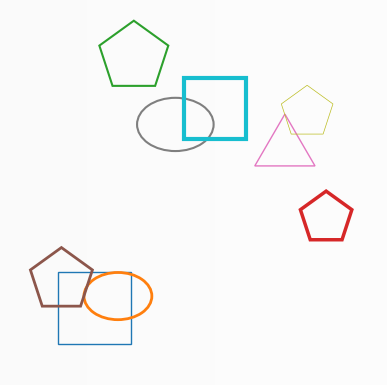[{"shape": "square", "thickness": 1, "radius": 0.47, "center": [0.243, 0.2]}, {"shape": "oval", "thickness": 2, "radius": 0.44, "center": [0.304, 0.231]}, {"shape": "pentagon", "thickness": 1.5, "radius": 0.47, "center": [0.345, 0.853]}, {"shape": "pentagon", "thickness": 2.5, "radius": 0.35, "center": [0.842, 0.434]}, {"shape": "pentagon", "thickness": 2, "radius": 0.42, "center": [0.158, 0.273]}, {"shape": "triangle", "thickness": 1, "radius": 0.45, "center": [0.735, 0.614]}, {"shape": "oval", "thickness": 1.5, "radius": 0.49, "center": [0.452, 0.677]}, {"shape": "pentagon", "thickness": 0.5, "radius": 0.35, "center": [0.793, 0.708]}, {"shape": "square", "thickness": 3, "radius": 0.4, "center": [0.555, 0.719]}]